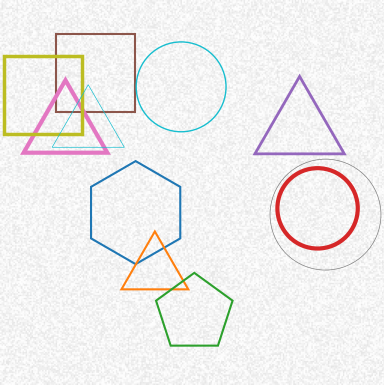[{"shape": "hexagon", "thickness": 1.5, "radius": 0.67, "center": [0.352, 0.448]}, {"shape": "triangle", "thickness": 1.5, "radius": 0.5, "center": [0.402, 0.299]}, {"shape": "pentagon", "thickness": 1.5, "radius": 0.52, "center": [0.505, 0.187]}, {"shape": "circle", "thickness": 3, "radius": 0.52, "center": [0.825, 0.459]}, {"shape": "triangle", "thickness": 2, "radius": 0.67, "center": [0.778, 0.667]}, {"shape": "square", "thickness": 1.5, "radius": 0.51, "center": [0.248, 0.81]}, {"shape": "triangle", "thickness": 3, "radius": 0.63, "center": [0.17, 0.666]}, {"shape": "circle", "thickness": 0.5, "radius": 0.72, "center": [0.845, 0.443]}, {"shape": "square", "thickness": 2.5, "radius": 0.51, "center": [0.112, 0.753]}, {"shape": "circle", "thickness": 1, "radius": 0.58, "center": [0.47, 0.774]}, {"shape": "triangle", "thickness": 0.5, "radius": 0.54, "center": [0.229, 0.672]}]